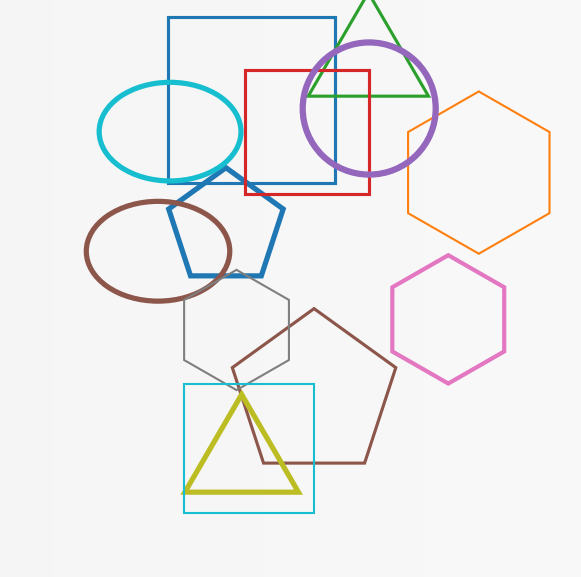[{"shape": "square", "thickness": 1.5, "radius": 0.72, "center": [0.433, 0.826]}, {"shape": "pentagon", "thickness": 2.5, "radius": 0.52, "center": [0.389, 0.605]}, {"shape": "hexagon", "thickness": 1, "radius": 0.7, "center": [0.824, 0.7]}, {"shape": "triangle", "thickness": 1.5, "radius": 0.6, "center": [0.634, 0.892]}, {"shape": "square", "thickness": 1.5, "radius": 0.54, "center": [0.528, 0.77]}, {"shape": "circle", "thickness": 3, "radius": 0.57, "center": [0.635, 0.811]}, {"shape": "oval", "thickness": 2.5, "radius": 0.62, "center": [0.272, 0.564]}, {"shape": "pentagon", "thickness": 1.5, "radius": 0.74, "center": [0.54, 0.317]}, {"shape": "hexagon", "thickness": 2, "radius": 0.56, "center": [0.771, 0.446]}, {"shape": "hexagon", "thickness": 1, "radius": 0.52, "center": [0.407, 0.428]}, {"shape": "triangle", "thickness": 2.5, "radius": 0.56, "center": [0.416, 0.203]}, {"shape": "square", "thickness": 1, "radius": 0.56, "center": [0.428, 0.222]}, {"shape": "oval", "thickness": 2.5, "radius": 0.61, "center": [0.293, 0.771]}]